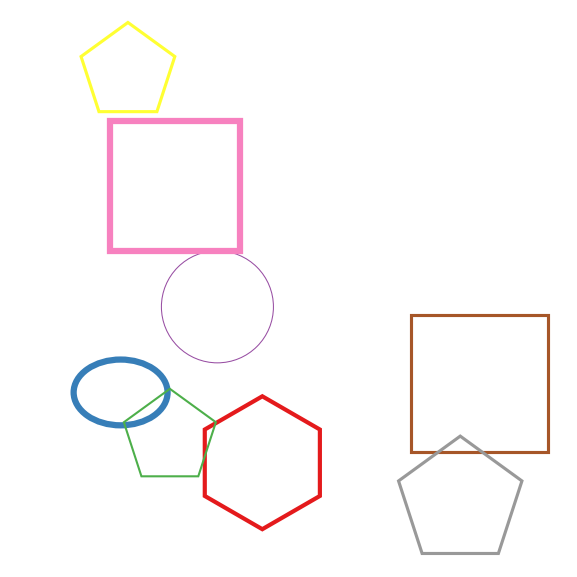[{"shape": "hexagon", "thickness": 2, "radius": 0.58, "center": [0.454, 0.198]}, {"shape": "oval", "thickness": 3, "radius": 0.41, "center": [0.209, 0.32]}, {"shape": "pentagon", "thickness": 1, "radius": 0.42, "center": [0.294, 0.242]}, {"shape": "circle", "thickness": 0.5, "radius": 0.48, "center": [0.376, 0.468]}, {"shape": "pentagon", "thickness": 1.5, "radius": 0.43, "center": [0.222, 0.875]}, {"shape": "square", "thickness": 1.5, "radius": 0.59, "center": [0.831, 0.335]}, {"shape": "square", "thickness": 3, "radius": 0.56, "center": [0.303, 0.677]}, {"shape": "pentagon", "thickness": 1.5, "radius": 0.56, "center": [0.797, 0.132]}]